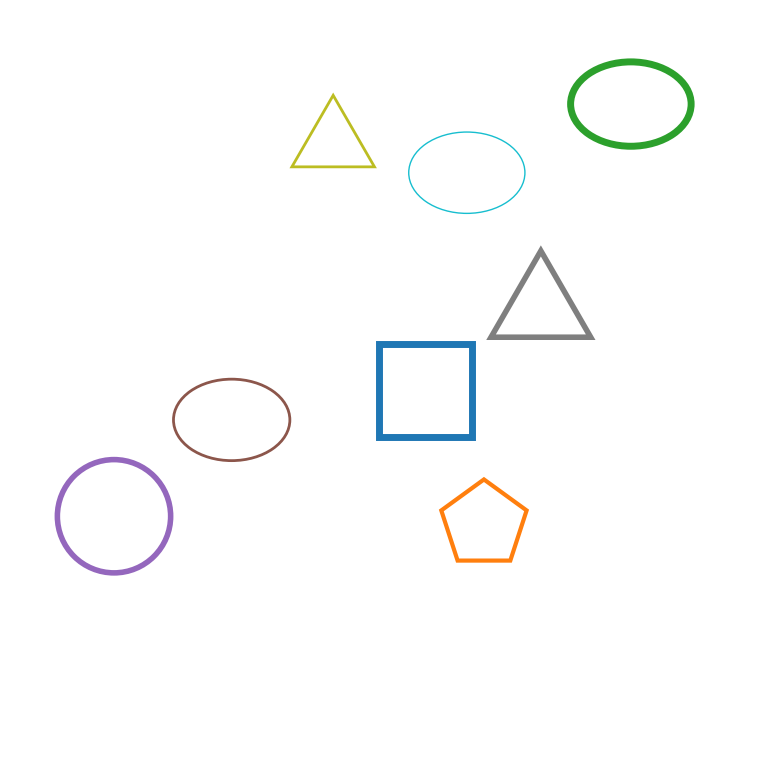[{"shape": "square", "thickness": 2.5, "radius": 0.3, "center": [0.552, 0.493]}, {"shape": "pentagon", "thickness": 1.5, "radius": 0.29, "center": [0.629, 0.319]}, {"shape": "oval", "thickness": 2.5, "radius": 0.39, "center": [0.819, 0.865]}, {"shape": "circle", "thickness": 2, "radius": 0.37, "center": [0.148, 0.33]}, {"shape": "oval", "thickness": 1, "radius": 0.38, "center": [0.301, 0.455]}, {"shape": "triangle", "thickness": 2, "radius": 0.37, "center": [0.702, 0.599]}, {"shape": "triangle", "thickness": 1, "radius": 0.31, "center": [0.433, 0.814]}, {"shape": "oval", "thickness": 0.5, "radius": 0.38, "center": [0.606, 0.776]}]